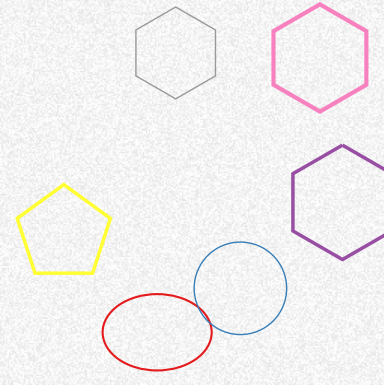[{"shape": "oval", "thickness": 1.5, "radius": 0.71, "center": [0.408, 0.137]}, {"shape": "circle", "thickness": 1, "radius": 0.6, "center": [0.624, 0.251]}, {"shape": "hexagon", "thickness": 2.5, "radius": 0.74, "center": [0.89, 0.474]}, {"shape": "pentagon", "thickness": 2.5, "radius": 0.64, "center": [0.166, 0.393]}, {"shape": "hexagon", "thickness": 3, "radius": 0.7, "center": [0.831, 0.849]}, {"shape": "hexagon", "thickness": 1, "radius": 0.6, "center": [0.456, 0.863]}]